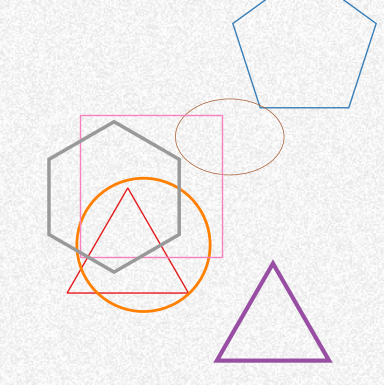[{"shape": "triangle", "thickness": 1, "radius": 0.91, "center": [0.332, 0.33]}, {"shape": "pentagon", "thickness": 1, "radius": 0.98, "center": [0.791, 0.878]}, {"shape": "triangle", "thickness": 3, "radius": 0.84, "center": [0.709, 0.147]}, {"shape": "circle", "thickness": 2, "radius": 0.87, "center": [0.373, 0.364]}, {"shape": "oval", "thickness": 0.5, "radius": 0.71, "center": [0.597, 0.644]}, {"shape": "square", "thickness": 1, "radius": 0.92, "center": [0.392, 0.517]}, {"shape": "hexagon", "thickness": 2.5, "radius": 0.98, "center": [0.296, 0.489]}]